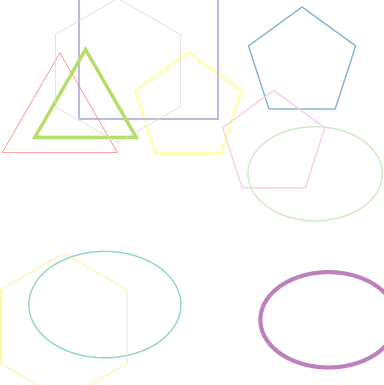[{"shape": "oval", "thickness": 1, "radius": 0.99, "center": [0.272, 0.209]}, {"shape": "pentagon", "thickness": 2, "radius": 0.72, "center": [0.489, 0.719]}, {"shape": "square", "thickness": 1.5, "radius": 0.9, "center": [0.387, 0.87]}, {"shape": "triangle", "thickness": 0.5, "radius": 0.86, "center": [0.156, 0.69]}, {"shape": "pentagon", "thickness": 1, "radius": 0.73, "center": [0.785, 0.835]}, {"shape": "triangle", "thickness": 2.5, "radius": 0.76, "center": [0.222, 0.719]}, {"shape": "pentagon", "thickness": 1, "radius": 0.7, "center": [0.711, 0.625]}, {"shape": "hexagon", "thickness": 0.5, "radius": 0.94, "center": [0.306, 0.817]}, {"shape": "oval", "thickness": 3, "radius": 0.88, "center": [0.853, 0.169]}, {"shape": "oval", "thickness": 1, "radius": 0.87, "center": [0.819, 0.549]}, {"shape": "hexagon", "thickness": 0.5, "radius": 0.95, "center": [0.166, 0.152]}]